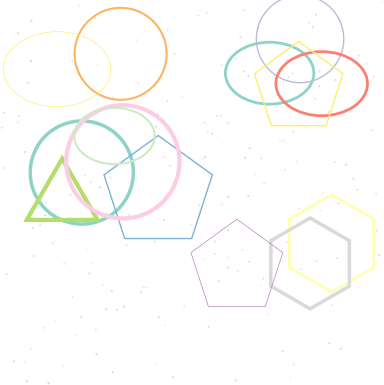[{"shape": "circle", "thickness": 2.5, "radius": 0.67, "center": [0.212, 0.552]}, {"shape": "oval", "thickness": 2, "radius": 0.57, "center": [0.7, 0.81]}, {"shape": "hexagon", "thickness": 2, "radius": 0.63, "center": [0.861, 0.368]}, {"shape": "circle", "thickness": 1, "radius": 0.57, "center": [0.779, 0.899]}, {"shape": "oval", "thickness": 2, "radius": 0.59, "center": [0.836, 0.783]}, {"shape": "pentagon", "thickness": 1, "radius": 0.74, "center": [0.411, 0.5]}, {"shape": "circle", "thickness": 1.5, "radius": 0.6, "center": [0.313, 0.86]}, {"shape": "triangle", "thickness": 3, "radius": 0.53, "center": [0.161, 0.482]}, {"shape": "circle", "thickness": 3, "radius": 0.74, "center": [0.319, 0.58]}, {"shape": "hexagon", "thickness": 2.5, "radius": 0.59, "center": [0.805, 0.316]}, {"shape": "pentagon", "thickness": 0.5, "radius": 0.63, "center": [0.615, 0.305]}, {"shape": "oval", "thickness": 1.5, "radius": 0.52, "center": [0.297, 0.647]}, {"shape": "oval", "thickness": 0.5, "radius": 0.7, "center": [0.148, 0.82]}, {"shape": "pentagon", "thickness": 1, "radius": 0.6, "center": [0.776, 0.771]}]